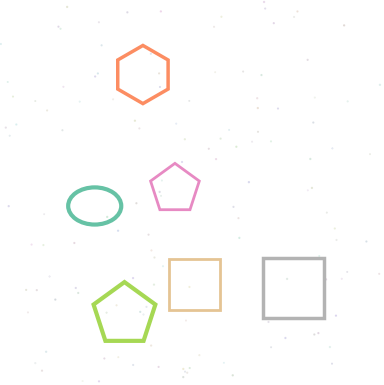[{"shape": "oval", "thickness": 3, "radius": 0.34, "center": [0.246, 0.465]}, {"shape": "hexagon", "thickness": 2.5, "radius": 0.38, "center": [0.371, 0.806]}, {"shape": "pentagon", "thickness": 2, "radius": 0.33, "center": [0.454, 0.509]}, {"shape": "pentagon", "thickness": 3, "radius": 0.42, "center": [0.323, 0.183]}, {"shape": "square", "thickness": 2, "radius": 0.33, "center": [0.506, 0.26]}, {"shape": "square", "thickness": 2.5, "radius": 0.39, "center": [0.762, 0.252]}]